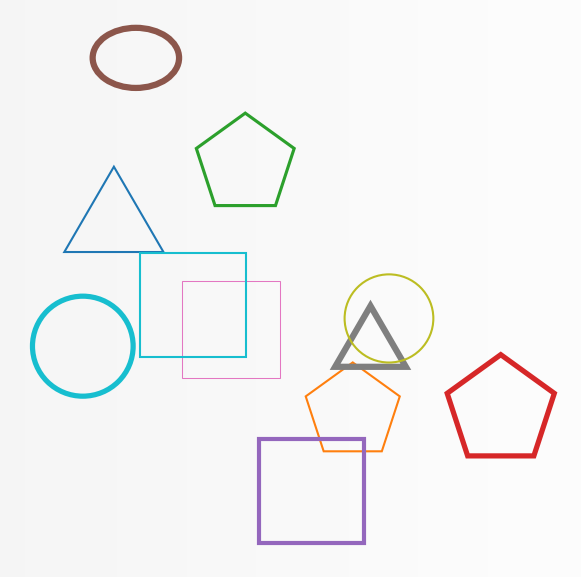[{"shape": "triangle", "thickness": 1, "radius": 0.49, "center": [0.196, 0.612]}, {"shape": "pentagon", "thickness": 1, "radius": 0.43, "center": [0.607, 0.286]}, {"shape": "pentagon", "thickness": 1.5, "radius": 0.44, "center": [0.422, 0.715]}, {"shape": "pentagon", "thickness": 2.5, "radius": 0.48, "center": [0.862, 0.288]}, {"shape": "square", "thickness": 2, "radius": 0.45, "center": [0.535, 0.149]}, {"shape": "oval", "thickness": 3, "radius": 0.37, "center": [0.234, 0.899]}, {"shape": "square", "thickness": 0.5, "radius": 0.42, "center": [0.398, 0.428]}, {"shape": "triangle", "thickness": 3, "radius": 0.35, "center": [0.637, 0.399]}, {"shape": "circle", "thickness": 1, "radius": 0.38, "center": [0.669, 0.448]}, {"shape": "circle", "thickness": 2.5, "radius": 0.43, "center": [0.142, 0.4]}, {"shape": "square", "thickness": 1, "radius": 0.45, "center": [0.332, 0.471]}]